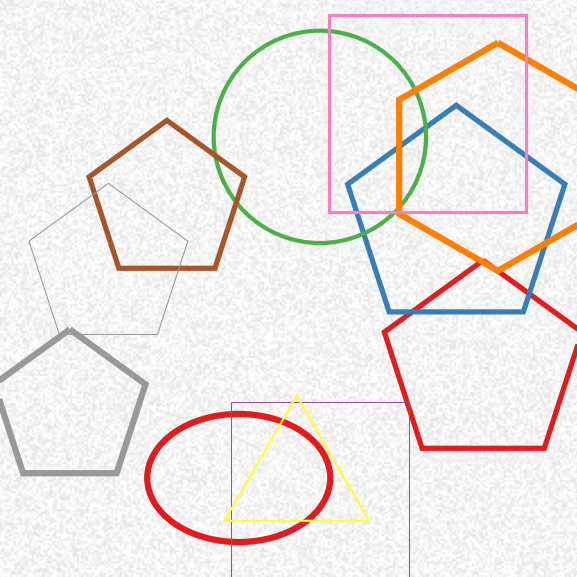[{"shape": "oval", "thickness": 3, "radius": 0.79, "center": [0.413, 0.171]}, {"shape": "pentagon", "thickness": 2.5, "radius": 0.9, "center": [0.837, 0.368]}, {"shape": "pentagon", "thickness": 2.5, "radius": 0.99, "center": [0.79, 0.619]}, {"shape": "circle", "thickness": 2, "radius": 0.92, "center": [0.554, 0.762]}, {"shape": "square", "thickness": 0.5, "radius": 0.77, "center": [0.555, 0.149]}, {"shape": "hexagon", "thickness": 3, "radius": 0.99, "center": [0.862, 0.728]}, {"shape": "triangle", "thickness": 1, "radius": 0.72, "center": [0.514, 0.17]}, {"shape": "pentagon", "thickness": 2.5, "radius": 0.71, "center": [0.289, 0.649]}, {"shape": "square", "thickness": 1.5, "radius": 0.85, "center": [0.74, 0.803]}, {"shape": "pentagon", "thickness": 0.5, "radius": 0.72, "center": [0.188, 0.537]}, {"shape": "pentagon", "thickness": 3, "radius": 0.69, "center": [0.121, 0.291]}]